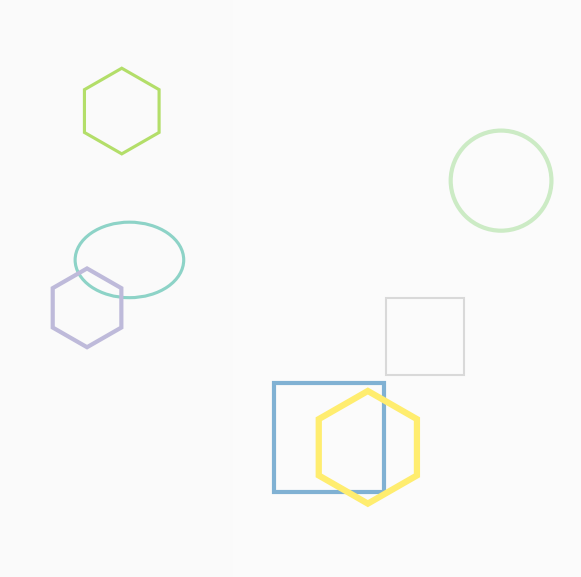[{"shape": "oval", "thickness": 1.5, "radius": 0.47, "center": [0.223, 0.549]}, {"shape": "hexagon", "thickness": 2, "radius": 0.34, "center": [0.15, 0.466]}, {"shape": "square", "thickness": 2, "radius": 0.47, "center": [0.566, 0.241]}, {"shape": "hexagon", "thickness": 1.5, "radius": 0.37, "center": [0.209, 0.807]}, {"shape": "square", "thickness": 1, "radius": 0.33, "center": [0.732, 0.417]}, {"shape": "circle", "thickness": 2, "radius": 0.43, "center": [0.862, 0.686]}, {"shape": "hexagon", "thickness": 3, "radius": 0.49, "center": [0.633, 0.225]}]